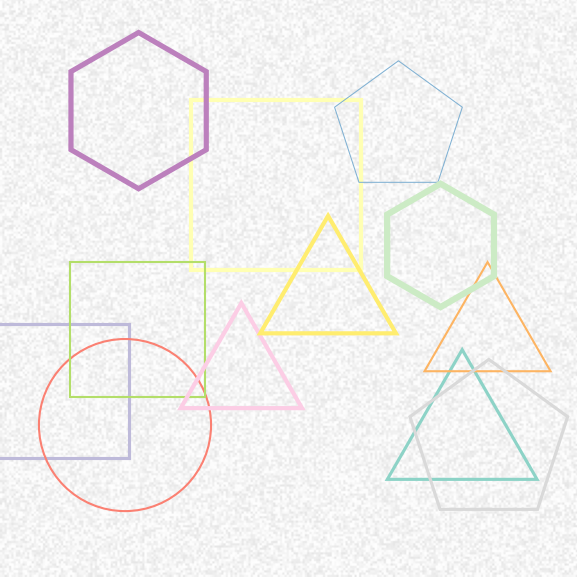[{"shape": "triangle", "thickness": 1.5, "radius": 0.75, "center": [0.8, 0.244]}, {"shape": "square", "thickness": 2, "radius": 0.74, "center": [0.477, 0.678]}, {"shape": "square", "thickness": 1.5, "radius": 0.58, "center": [0.108, 0.322]}, {"shape": "circle", "thickness": 1, "radius": 0.75, "center": [0.216, 0.263]}, {"shape": "pentagon", "thickness": 0.5, "radius": 0.58, "center": [0.69, 0.778]}, {"shape": "triangle", "thickness": 1, "radius": 0.63, "center": [0.844, 0.419]}, {"shape": "square", "thickness": 1, "radius": 0.58, "center": [0.238, 0.428]}, {"shape": "triangle", "thickness": 2, "radius": 0.61, "center": [0.418, 0.353]}, {"shape": "pentagon", "thickness": 1.5, "radius": 0.72, "center": [0.846, 0.233]}, {"shape": "hexagon", "thickness": 2.5, "radius": 0.68, "center": [0.24, 0.808]}, {"shape": "hexagon", "thickness": 3, "radius": 0.53, "center": [0.763, 0.574]}, {"shape": "triangle", "thickness": 2, "radius": 0.68, "center": [0.568, 0.49]}]